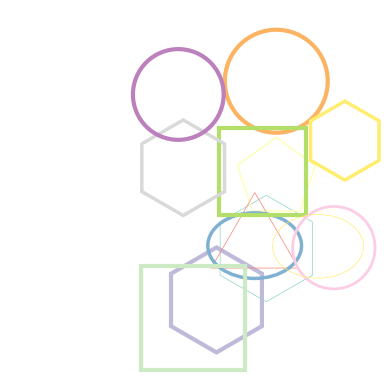[{"shape": "hexagon", "thickness": 0.5, "radius": 0.69, "center": [0.692, 0.354]}, {"shape": "pentagon", "thickness": 1, "radius": 0.53, "center": [0.717, 0.538]}, {"shape": "hexagon", "thickness": 3, "radius": 0.68, "center": [0.562, 0.221]}, {"shape": "triangle", "thickness": 0.5, "radius": 0.65, "center": [0.662, 0.369]}, {"shape": "oval", "thickness": 2.5, "radius": 0.61, "center": [0.661, 0.362]}, {"shape": "circle", "thickness": 3, "radius": 0.67, "center": [0.718, 0.789]}, {"shape": "square", "thickness": 3, "radius": 0.56, "center": [0.682, 0.554]}, {"shape": "circle", "thickness": 2, "radius": 0.54, "center": [0.867, 0.357]}, {"shape": "hexagon", "thickness": 2.5, "radius": 0.62, "center": [0.476, 0.564]}, {"shape": "circle", "thickness": 3, "radius": 0.59, "center": [0.463, 0.755]}, {"shape": "square", "thickness": 3, "radius": 0.67, "center": [0.502, 0.174]}, {"shape": "oval", "thickness": 0.5, "radius": 0.59, "center": [0.826, 0.36]}, {"shape": "hexagon", "thickness": 2.5, "radius": 0.51, "center": [0.896, 0.635]}]